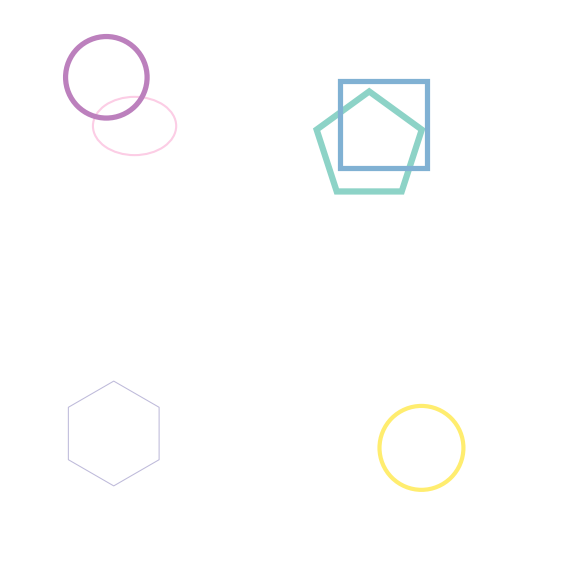[{"shape": "pentagon", "thickness": 3, "radius": 0.48, "center": [0.639, 0.745]}, {"shape": "hexagon", "thickness": 0.5, "radius": 0.45, "center": [0.197, 0.248]}, {"shape": "square", "thickness": 2.5, "radius": 0.38, "center": [0.664, 0.783]}, {"shape": "oval", "thickness": 1, "radius": 0.36, "center": [0.233, 0.781]}, {"shape": "circle", "thickness": 2.5, "radius": 0.35, "center": [0.184, 0.865]}, {"shape": "circle", "thickness": 2, "radius": 0.36, "center": [0.73, 0.224]}]